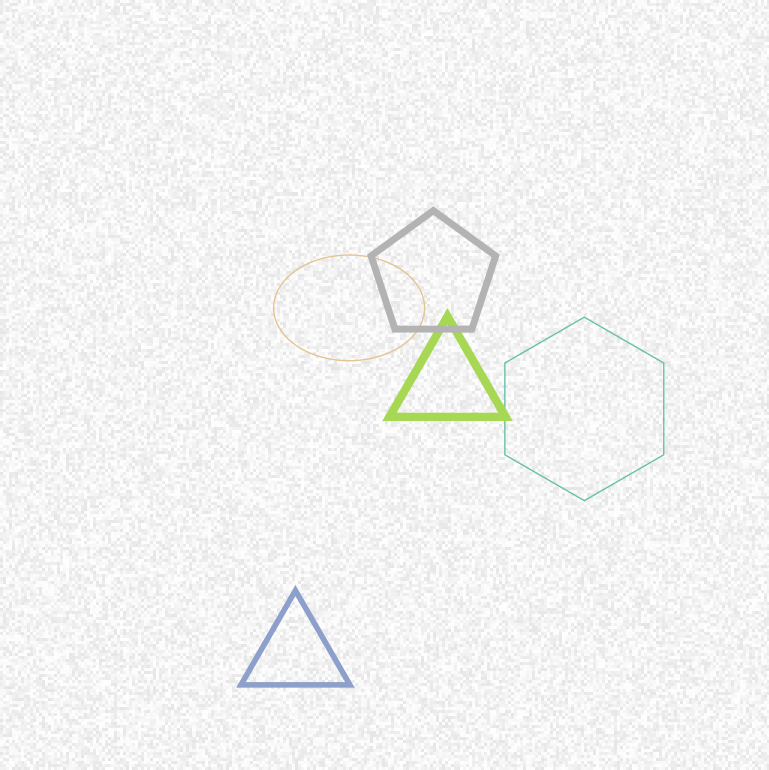[{"shape": "hexagon", "thickness": 0.5, "radius": 0.6, "center": [0.759, 0.469]}, {"shape": "triangle", "thickness": 2, "radius": 0.41, "center": [0.384, 0.151]}, {"shape": "triangle", "thickness": 3, "radius": 0.44, "center": [0.581, 0.502]}, {"shape": "oval", "thickness": 0.5, "radius": 0.49, "center": [0.453, 0.6]}, {"shape": "pentagon", "thickness": 2.5, "radius": 0.43, "center": [0.563, 0.641]}]